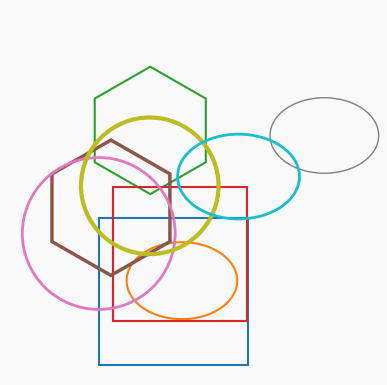[{"shape": "square", "thickness": 1.5, "radius": 0.96, "center": [0.447, 0.243]}, {"shape": "oval", "thickness": 1.5, "radius": 0.71, "center": [0.469, 0.271]}, {"shape": "hexagon", "thickness": 1.5, "radius": 0.83, "center": [0.388, 0.661]}, {"shape": "square", "thickness": 1.5, "radius": 0.86, "center": [0.465, 0.34]}, {"shape": "hexagon", "thickness": 2.5, "radius": 0.88, "center": [0.286, 0.46]}, {"shape": "circle", "thickness": 2, "radius": 0.99, "center": [0.255, 0.394]}, {"shape": "oval", "thickness": 1, "radius": 0.7, "center": [0.837, 0.648]}, {"shape": "circle", "thickness": 3, "radius": 0.89, "center": [0.387, 0.517]}, {"shape": "oval", "thickness": 2, "radius": 0.79, "center": [0.616, 0.541]}]